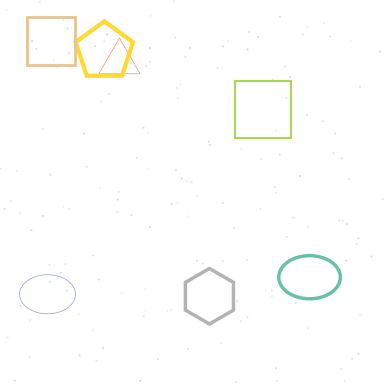[{"shape": "oval", "thickness": 2.5, "radius": 0.4, "center": [0.804, 0.28]}, {"shape": "triangle", "thickness": 0.5, "radius": 0.31, "center": [0.31, 0.839]}, {"shape": "oval", "thickness": 0.5, "radius": 0.36, "center": [0.123, 0.236]}, {"shape": "square", "thickness": 1.5, "radius": 0.37, "center": [0.684, 0.716]}, {"shape": "pentagon", "thickness": 3, "radius": 0.39, "center": [0.271, 0.867]}, {"shape": "square", "thickness": 2, "radius": 0.31, "center": [0.133, 0.894]}, {"shape": "hexagon", "thickness": 2.5, "radius": 0.36, "center": [0.544, 0.231]}]